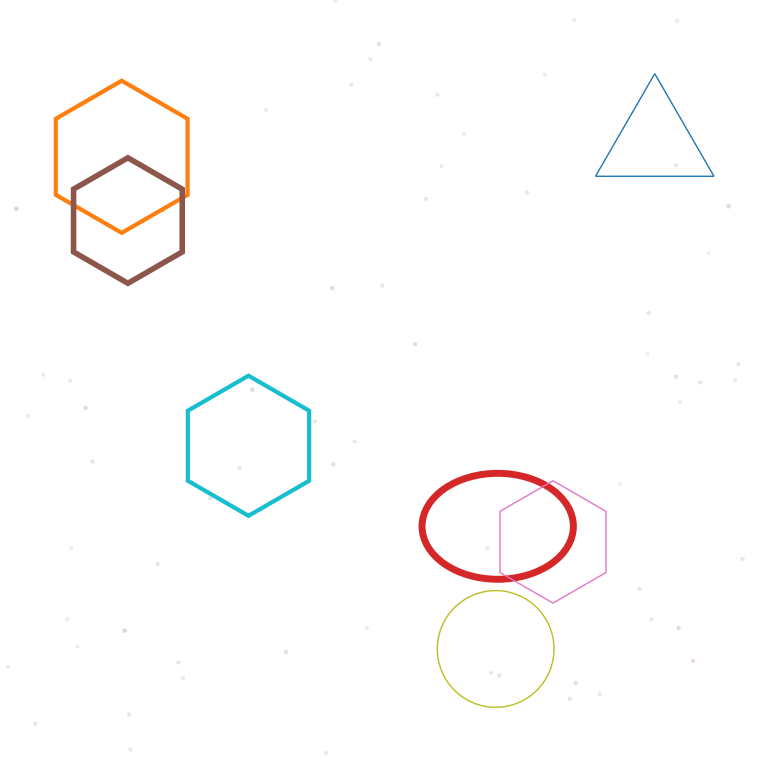[{"shape": "triangle", "thickness": 0.5, "radius": 0.44, "center": [0.85, 0.815]}, {"shape": "hexagon", "thickness": 1.5, "radius": 0.49, "center": [0.158, 0.796]}, {"shape": "oval", "thickness": 2.5, "radius": 0.49, "center": [0.646, 0.316]}, {"shape": "hexagon", "thickness": 2, "radius": 0.41, "center": [0.166, 0.714]}, {"shape": "hexagon", "thickness": 0.5, "radius": 0.4, "center": [0.718, 0.296]}, {"shape": "circle", "thickness": 0.5, "radius": 0.38, "center": [0.644, 0.157]}, {"shape": "hexagon", "thickness": 1.5, "radius": 0.45, "center": [0.323, 0.421]}]